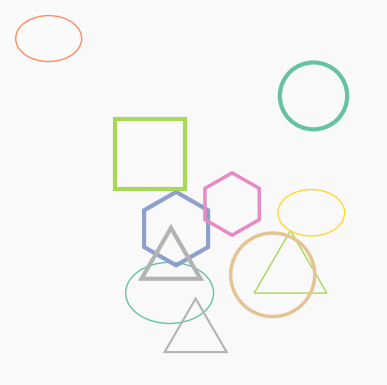[{"shape": "circle", "thickness": 3, "radius": 0.43, "center": [0.809, 0.751]}, {"shape": "oval", "thickness": 1, "radius": 0.57, "center": [0.438, 0.239]}, {"shape": "oval", "thickness": 1, "radius": 0.43, "center": [0.126, 0.9]}, {"shape": "hexagon", "thickness": 3, "radius": 0.48, "center": [0.454, 0.406]}, {"shape": "hexagon", "thickness": 2.5, "radius": 0.4, "center": [0.599, 0.47]}, {"shape": "square", "thickness": 3, "radius": 0.46, "center": [0.387, 0.601]}, {"shape": "triangle", "thickness": 1, "radius": 0.54, "center": [0.75, 0.293]}, {"shape": "oval", "thickness": 1, "radius": 0.43, "center": [0.803, 0.447]}, {"shape": "circle", "thickness": 2.5, "radius": 0.54, "center": [0.704, 0.286]}, {"shape": "triangle", "thickness": 3, "radius": 0.44, "center": [0.441, 0.32]}, {"shape": "triangle", "thickness": 1.5, "radius": 0.46, "center": [0.505, 0.132]}]